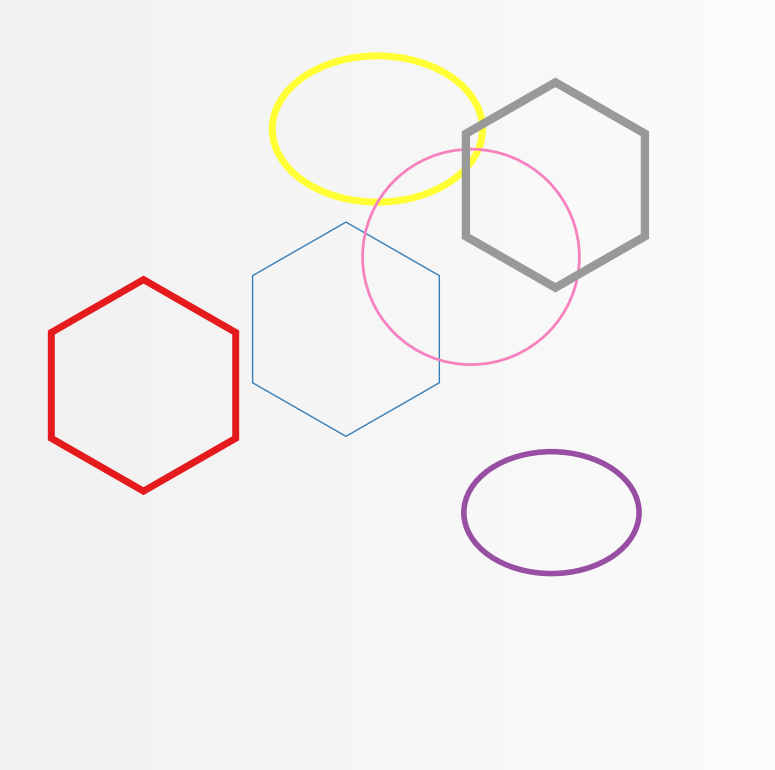[{"shape": "hexagon", "thickness": 2.5, "radius": 0.69, "center": [0.185, 0.499]}, {"shape": "hexagon", "thickness": 0.5, "radius": 0.7, "center": [0.446, 0.572]}, {"shape": "oval", "thickness": 2, "radius": 0.57, "center": [0.712, 0.334]}, {"shape": "oval", "thickness": 2.5, "radius": 0.68, "center": [0.487, 0.832]}, {"shape": "circle", "thickness": 1, "radius": 0.7, "center": [0.608, 0.666]}, {"shape": "hexagon", "thickness": 3, "radius": 0.67, "center": [0.717, 0.76]}]